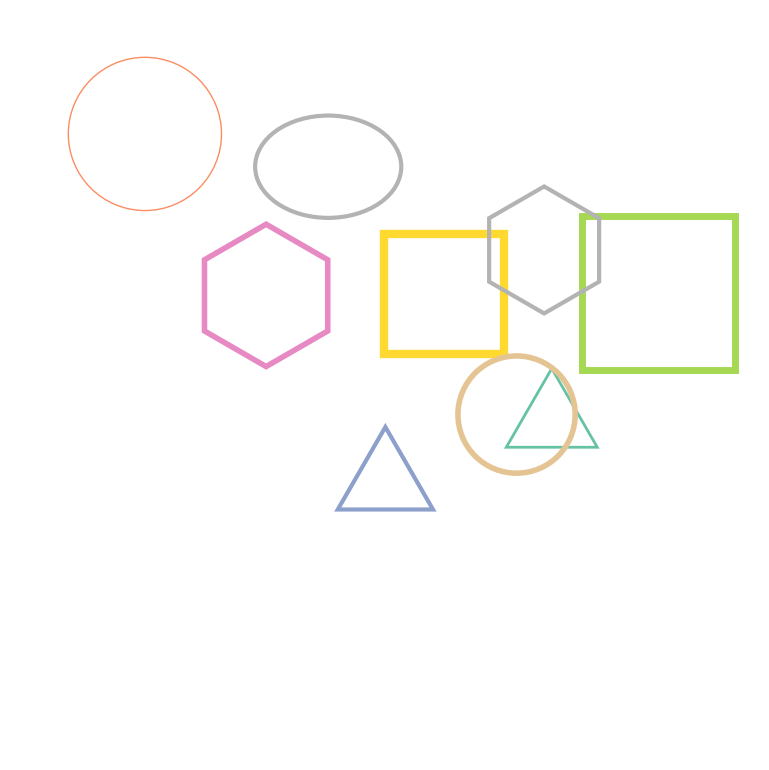[{"shape": "triangle", "thickness": 1, "radius": 0.34, "center": [0.717, 0.453]}, {"shape": "circle", "thickness": 0.5, "radius": 0.5, "center": [0.188, 0.826]}, {"shape": "triangle", "thickness": 1.5, "radius": 0.36, "center": [0.5, 0.374]}, {"shape": "hexagon", "thickness": 2, "radius": 0.46, "center": [0.346, 0.616]}, {"shape": "square", "thickness": 2.5, "radius": 0.5, "center": [0.855, 0.62]}, {"shape": "square", "thickness": 3, "radius": 0.39, "center": [0.577, 0.618]}, {"shape": "circle", "thickness": 2, "radius": 0.38, "center": [0.671, 0.462]}, {"shape": "hexagon", "thickness": 1.5, "radius": 0.41, "center": [0.707, 0.675]}, {"shape": "oval", "thickness": 1.5, "radius": 0.47, "center": [0.426, 0.783]}]